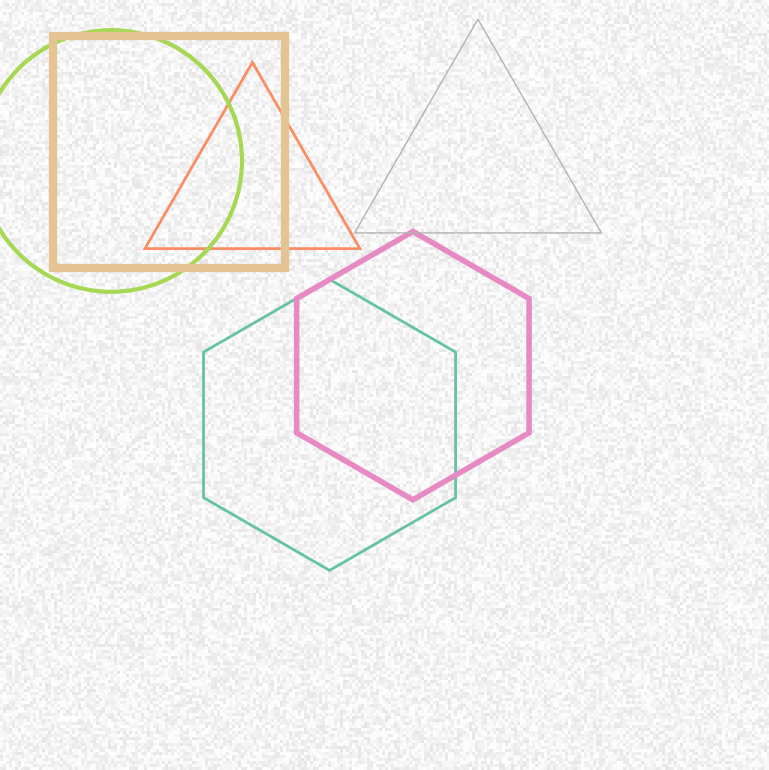[{"shape": "hexagon", "thickness": 1, "radius": 0.94, "center": [0.428, 0.448]}, {"shape": "triangle", "thickness": 1, "radius": 0.81, "center": [0.328, 0.758]}, {"shape": "hexagon", "thickness": 2, "radius": 0.87, "center": [0.536, 0.525]}, {"shape": "circle", "thickness": 1.5, "radius": 0.85, "center": [0.144, 0.791]}, {"shape": "square", "thickness": 3, "radius": 0.75, "center": [0.219, 0.803]}, {"shape": "triangle", "thickness": 0.5, "radius": 0.93, "center": [0.621, 0.79]}]